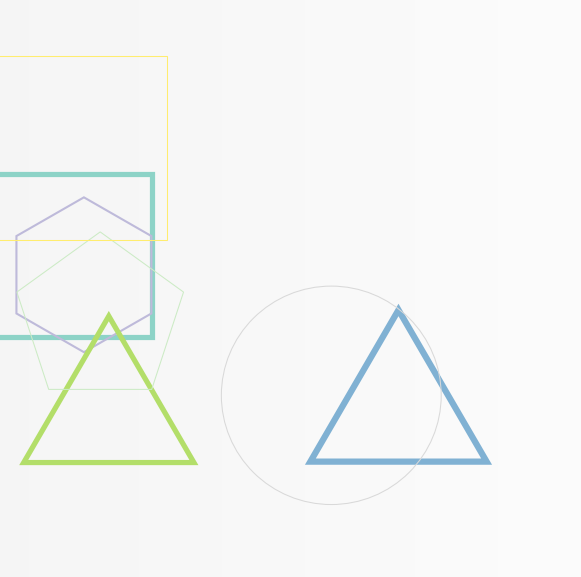[{"shape": "square", "thickness": 2.5, "radius": 0.71, "center": [0.12, 0.556]}, {"shape": "hexagon", "thickness": 1, "radius": 0.67, "center": [0.144, 0.523]}, {"shape": "triangle", "thickness": 3, "radius": 0.88, "center": [0.686, 0.287]}, {"shape": "triangle", "thickness": 2.5, "radius": 0.85, "center": [0.187, 0.283]}, {"shape": "circle", "thickness": 0.5, "radius": 0.95, "center": [0.57, 0.315]}, {"shape": "pentagon", "thickness": 0.5, "radius": 0.75, "center": [0.172, 0.447]}, {"shape": "square", "thickness": 0.5, "radius": 0.79, "center": [0.128, 0.743]}]